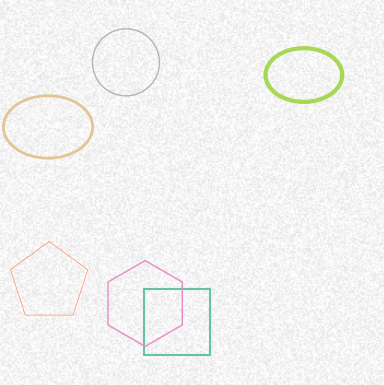[{"shape": "square", "thickness": 1.5, "radius": 0.43, "center": [0.46, 0.164]}, {"shape": "pentagon", "thickness": 0.5, "radius": 0.53, "center": [0.128, 0.267]}, {"shape": "hexagon", "thickness": 1, "radius": 0.56, "center": [0.377, 0.212]}, {"shape": "oval", "thickness": 3, "radius": 0.5, "center": [0.789, 0.805]}, {"shape": "oval", "thickness": 2, "radius": 0.58, "center": [0.125, 0.67]}, {"shape": "circle", "thickness": 1, "radius": 0.44, "center": [0.327, 0.838]}]